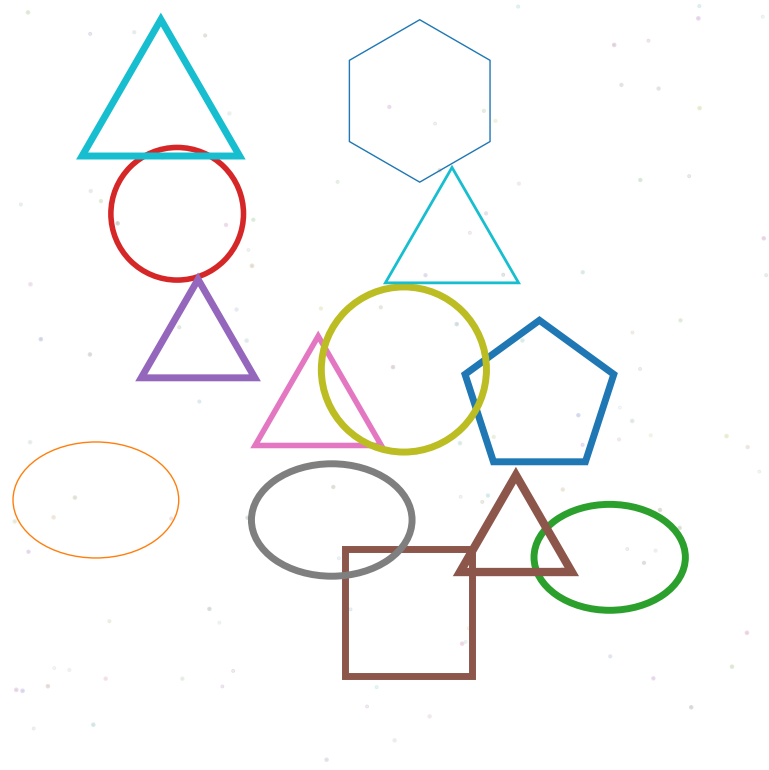[{"shape": "pentagon", "thickness": 2.5, "radius": 0.51, "center": [0.701, 0.482]}, {"shape": "hexagon", "thickness": 0.5, "radius": 0.53, "center": [0.545, 0.869]}, {"shape": "oval", "thickness": 0.5, "radius": 0.54, "center": [0.125, 0.351]}, {"shape": "oval", "thickness": 2.5, "radius": 0.49, "center": [0.792, 0.276]}, {"shape": "circle", "thickness": 2, "radius": 0.43, "center": [0.23, 0.722]}, {"shape": "triangle", "thickness": 2.5, "radius": 0.43, "center": [0.257, 0.552]}, {"shape": "triangle", "thickness": 3, "radius": 0.42, "center": [0.67, 0.299]}, {"shape": "square", "thickness": 2.5, "radius": 0.41, "center": [0.53, 0.205]}, {"shape": "triangle", "thickness": 2, "radius": 0.47, "center": [0.413, 0.469]}, {"shape": "oval", "thickness": 2.5, "radius": 0.52, "center": [0.431, 0.325]}, {"shape": "circle", "thickness": 2.5, "radius": 0.54, "center": [0.525, 0.52]}, {"shape": "triangle", "thickness": 2.5, "radius": 0.59, "center": [0.209, 0.856]}, {"shape": "triangle", "thickness": 1, "radius": 0.5, "center": [0.587, 0.683]}]